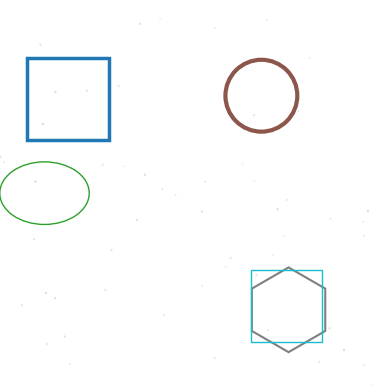[{"shape": "square", "thickness": 2.5, "radius": 0.53, "center": [0.175, 0.744]}, {"shape": "oval", "thickness": 1, "radius": 0.58, "center": [0.116, 0.498]}, {"shape": "circle", "thickness": 3, "radius": 0.47, "center": [0.679, 0.751]}, {"shape": "hexagon", "thickness": 1.5, "radius": 0.55, "center": [0.75, 0.195]}, {"shape": "square", "thickness": 1, "radius": 0.46, "center": [0.745, 0.205]}]